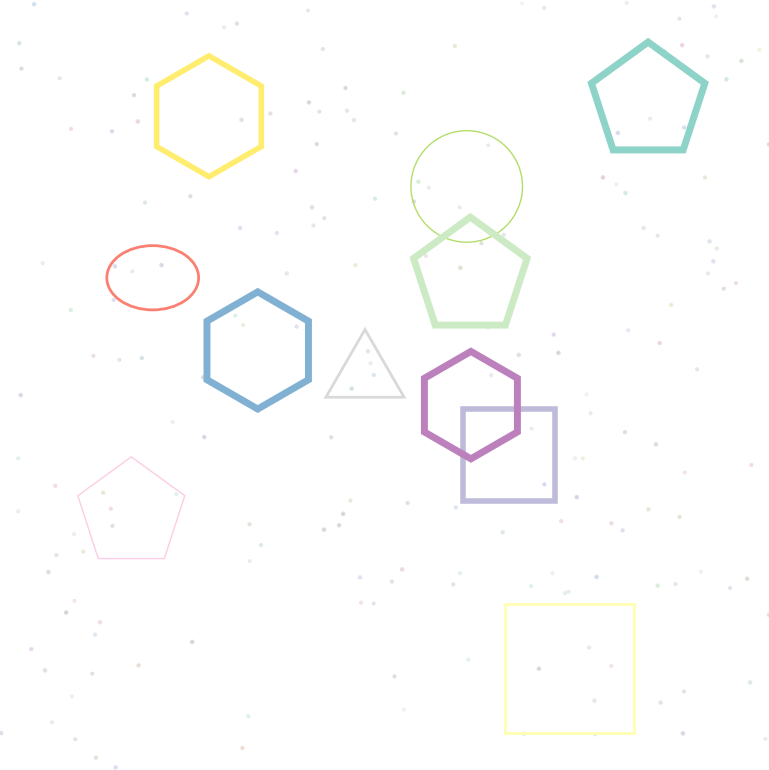[{"shape": "pentagon", "thickness": 2.5, "radius": 0.39, "center": [0.842, 0.868]}, {"shape": "square", "thickness": 1, "radius": 0.42, "center": [0.739, 0.132]}, {"shape": "square", "thickness": 2, "radius": 0.3, "center": [0.662, 0.409]}, {"shape": "oval", "thickness": 1, "radius": 0.3, "center": [0.198, 0.639]}, {"shape": "hexagon", "thickness": 2.5, "radius": 0.38, "center": [0.335, 0.545]}, {"shape": "circle", "thickness": 0.5, "radius": 0.36, "center": [0.606, 0.758]}, {"shape": "pentagon", "thickness": 0.5, "radius": 0.37, "center": [0.171, 0.334]}, {"shape": "triangle", "thickness": 1, "radius": 0.29, "center": [0.474, 0.513]}, {"shape": "hexagon", "thickness": 2.5, "radius": 0.35, "center": [0.612, 0.474]}, {"shape": "pentagon", "thickness": 2.5, "radius": 0.39, "center": [0.611, 0.641]}, {"shape": "hexagon", "thickness": 2, "radius": 0.39, "center": [0.271, 0.849]}]